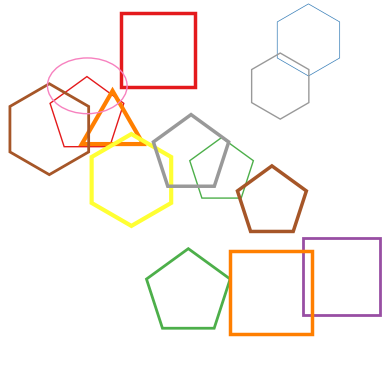[{"shape": "pentagon", "thickness": 1, "radius": 0.5, "center": [0.226, 0.7]}, {"shape": "square", "thickness": 2.5, "radius": 0.48, "center": [0.41, 0.87]}, {"shape": "hexagon", "thickness": 0.5, "radius": 0.47, "center": [0.801, 0.896]}, {"shape": "pentagon", "thickness": 2, "radius": 0.57, "center": [0.489, 0.24]}, {"shape": "pentagon", "thickness": 1, "radius": 0.43, "center": [0.575, 0.556]}, {"shape": "square", "thickness": 2, "radius": 0.5, "center": [0.888, 0.283]}, {"shape": "square", "thickness": 2.5, "radius": 0.54, "center": [0.704, 0.24]}, {"shape": "triangle", "thickness": 3, "radius": 0.46, "center": [0.292, 0.672]}, {"shape": "hexagon", "thickness": 3, "radius": 0.6, "center": [0.341, 0.533]}, {"shape": "hexagon", "thickness": 2, "radius": 0.59, "center": [0.128, 0.664]}, {"shape": "pentagon", "thickness": 2.5, "radius": 0.47, "center": [0.706, 0.475]}, {"shape": "oval", "thickness": 1, "radius": 0.52, "center": [0.227, 0.777]}, {"shape": "pentagon", "thickness": 2.5, "radius": 0.51, "center": [0.496, 0.599]}, {"shape": "hexagon", "thickness": 1, "radius": 0.43, "center": [0.728, 0.776]}]